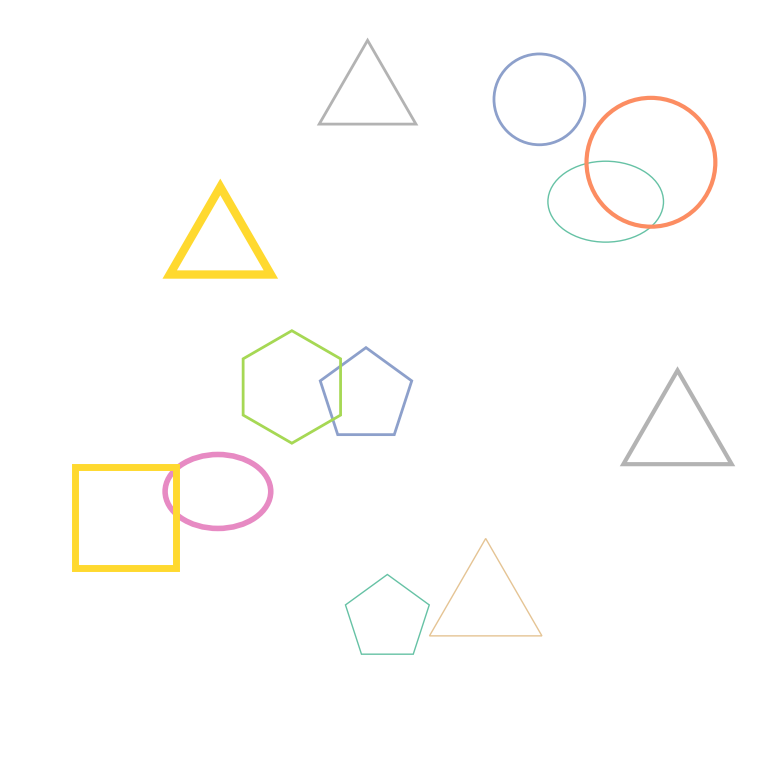[{"shape": "pentagon", "thickness": 0.5, "radius": 0.29, "center": [0.503, 0.197]}, {"shape": "oval", "thickness": 0.5, "radius": 0.38, "center": [0.787, 0.738]}, {"shape": "circle", "thickness": 1.5, "radius": 0.42, "center": [0.845, 0.789]}, {"shape": "pentagon", "thickness": 1, "radius": 0.31, "center": [0.475, 0.486]}, {"shape": "circle", "thickness": 1, "radius": 0.29, "center": [0.7, 0.871]}, {"shape": "oval", "thickness": 2, "radius": 0.34, "center": [0.283, 0.362]}, {"shape": "hexagon", "thickness": 1, "radius": 0.37, "center": [0.379, 0.497]}, {"shape": "triangle", "thickness": 3, "radius": 0.38, "center": [0.286, 0.681]}, {"shape": "square", "thickness": 2.5, "radius": 0.33, "center": [0.163, 0.328]}, {"shape": "triangle", "thickness": 0.5, "radius": 0.42, "center": [0.631, 0.216]}, {"shape": "triangle", "thickness": 1, "radius": 0.36, "center": [0.477, 0.875]}, {"shape": "triangle", "thickness": 1.5, "radius": 0.41, "center": [0.88, 0.438]}]